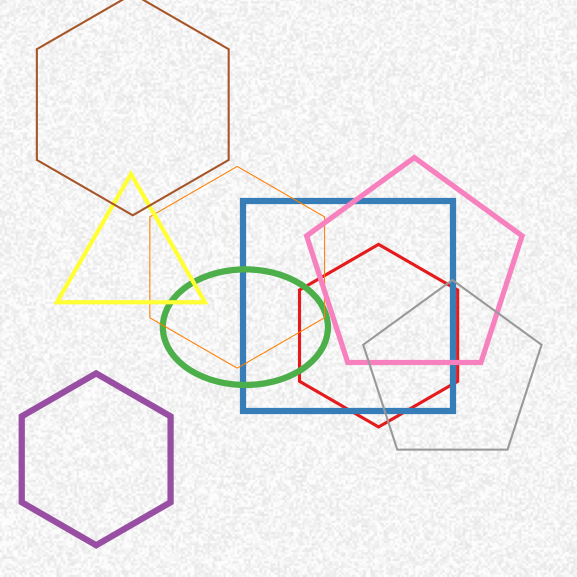[{"shape": "hexagon", "thickness": 1.5, "radius": 0.79, "center": [0.656, 0.418]}, {"shape": "square", "thickness": 3, "radius": 0.91, "center": [0.603, 0.469]}, {"shape": "oval", "thickness": 3, "radius": 0.71, "center": [0.425, 0.433]}, {"shape": "hexagon", "thickness": 3, "radius": 0.74, "center": [0.167, 0.204]}, {"shape": "hexagon", "thickness": 0.5, "radius": 0.87, "center": [0.411, 0.536]}, {"shape": "triangle", "thickness": 2, "radius": 0.74, "center": [0.227, 0.55]}, {"shape": "hexagon", "thickness": 1, "radius": 0.96, "center": [0.23, 0.818]}, {"shape": "pentagon", "thickness": 2.5, "radius": 0.98, "center": [0.717, 0.53]}, {"shape": "pentagon", "thickness": 1, "radius": 0.81, "center": [0.783, 0.352]}]